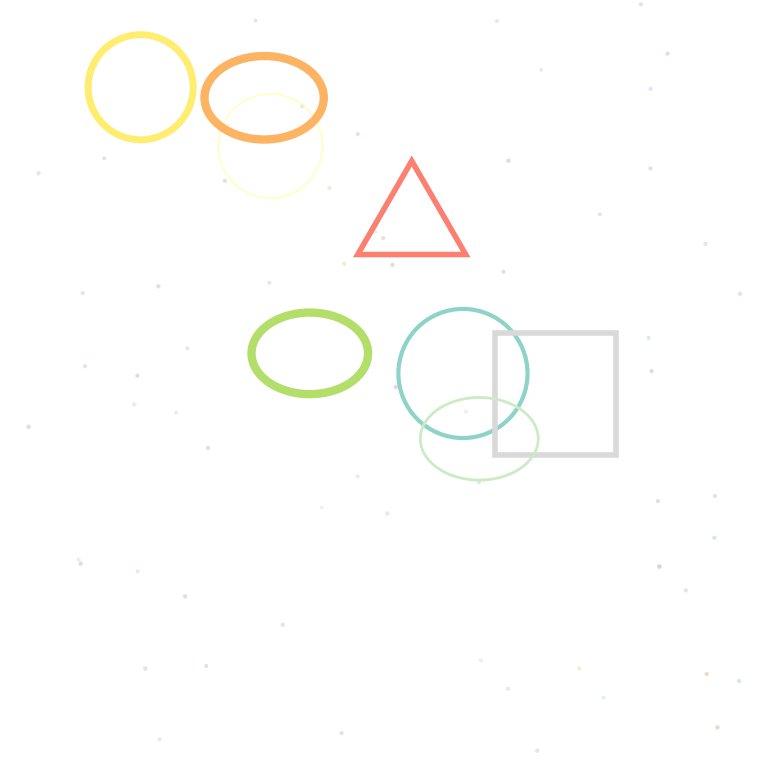[{"shape": "circle", "thickness": 1.5, "radius": 0.42, "center": [0.601, 0.515]}, {"shape": "circle", "thickness": 0.5, "radius": 0.34, "center": [0.351, 0.81]}, {"shape": "triangle", "thickness": 2, "radius": 0.4, "center": [0.535, 0.71]}, {"shape": "oval", "thickness": 3, "radius": 0.39, "center": [0.343, 0.873]}, {"shape": "oval", "thickness": 3, "radius": 0.38, "center": [0.402, 0.541]}, {"shape": "square", "thickness": 2, "radius": 0.39, "center": [0.722, 0.488]}, {"shape": "oval", "thickness": 1, "radius": 0.38, "center": [0.622, 0.43]}, {"shape": "circle", "thickness": 2.5, "radius": 0.34, "center": [0.183, 0.887]}]